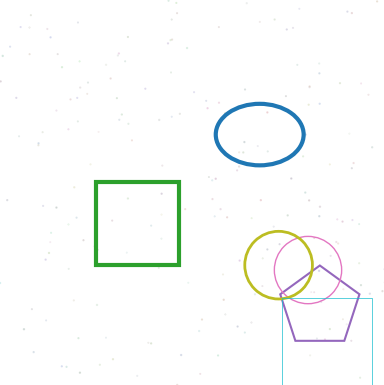[{"shape": "oval", "thickness": 3, "radius": 0.57, "center": [0.675, 0.65]}, {"shape": "square", "thickness": 3, "radius": 0.54, "center": [0.356, 0.419]}, {"shape": "pentagon", "thickness": 1.5, "radius": 0.54, "center": [0.831, 0.202]}, {"shape": "circle", "thickness": 1, "radius": 0.44, "center": [0.8, 0.299]}, {"shape": "circle", "thickness": 2, "radius": 0.44, "center": [0.724, 0.311]}, {"shape": "square", "thickness": 0.5, "radius": 0.58, "center": [0.849, 0.11]}]